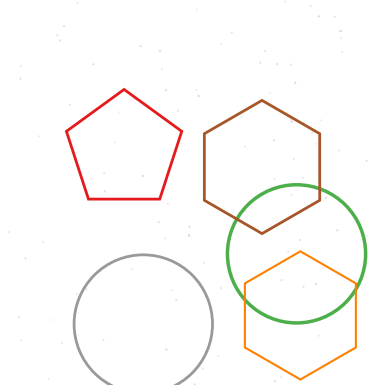[{"shape": "pentagon", "thickness": 2, "radius": 0.79, "center": [0.322, 0.61]}, {"shape": "circle", "thickness": 2.5, "radius": 0.9, "center": [0.77, 0.341]}, {"shape": "hexagon", "thickness": 1.5, "radius": 0.83, "center": [0.78, 0.181]}, {"shape": "hexagon", "thickness": 2, "radius": 0.86, "center": [0.681, 0.566]}, {"shape": "circle", "thickness": 2, "radius": 0.9, "center": [0.372, 0.158]}]